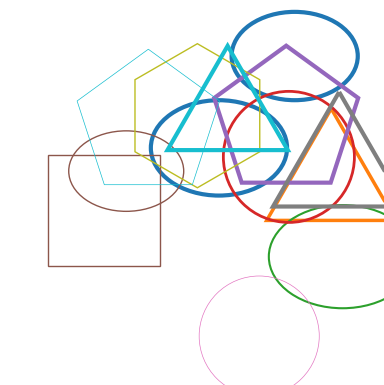[{"shape": "oval", "thickness": 3, "radius": 0.82, "center": [0.765, 0.854]}, {"shape": "oval", "thickness": 3, "radius": 0.88, "center": [0.569, 0.616]}, {"shape": "triangle", "thickness": 2.5, "radius": 0.97, "center": [0.86, 0.524]}, {"shape": "oval", "thickness": 1.5, "radius": 0.96, "center": [0.89, 0.333]}, {"shape": "circle", "thickness": 2, "radius": 0.85, "center": [0.75, 0.592]}, {"shape": "pentagon", "thickness": 3, "radius": 0.98, "center": [0.743, 0.685]}, {"shape": "square", "thickness": 1, "radius": 0.72, "center": [0.27, 0.453]}, {"shape": "oval", "thickness": 1, "radius": 0.75, "center": [0.328, 0.556]}, {"shape": "circle", "thickness": 0.5, "radius": 0.78, "center": [0.673, 0.127]}, {"shape": "triangle", "thickness": 3, "radius": 0.99, "center": [0.881, 0.563]}, {"shape": "hexagon", "thickness": 1, "radius": 0.94, "center": [0.513, 0.699]}, {"shape": "triangle", "thickness": 3, "radius": 0.9, "center": [0.591, 0.7]}, {"shape": "pentagon", "thickness": 0.5, "radius": 0.97, "center": [0.385, 0.678]}]